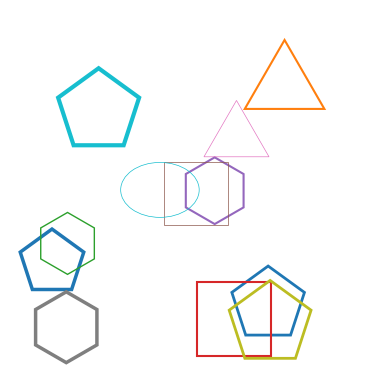[{"shape": "pentagon", "thickness": 2, "radius": 0.5, "center": [0.696, 0.21]}, {"shape": "pentagon", "thickness": 2.5, "radius": 0.43, "center": [0.135, 0.318]}, {"shape": "triangle", "thickness": 1.5, "radius": 0.6, "center": [0.739, 0.777]}, {"shape": "hexagon", "thickness": 1, "radius": 0.4, "center": [0.175, 0.368]}, {"shape": "square", "thickness": 1.5, "radius": 0.48, "center": [0.608, 0.171]}, {"shape": "hexagon", "thickness": 1.5, "radius": 0.43, "center": [0.558, 0.505]}, {"shape": "square", "thickness": 0.5, "radius": 0.41, "center": [0.509, 0.498]}, {"shape": "triangle", "thickness": 0.5, "radius": 0.49, "center": [0.614, 0.642]}, {"shape": "hexagon", "thickness": 2.5, "radius": 0.46, "center": [0.172, 0.15]}, {"shape": "pentagon", "thickness": 2, "radius": 0.56, "center": [0.702, 0.16]}, {"shape": "oval", "thickness": 0.5, "radius": 0.51, "center": [0.415, 0.507]}, {"shape": "pentagon", "thickness": 3, "radius": 0.55, "center": [0.256, 0.712]}]